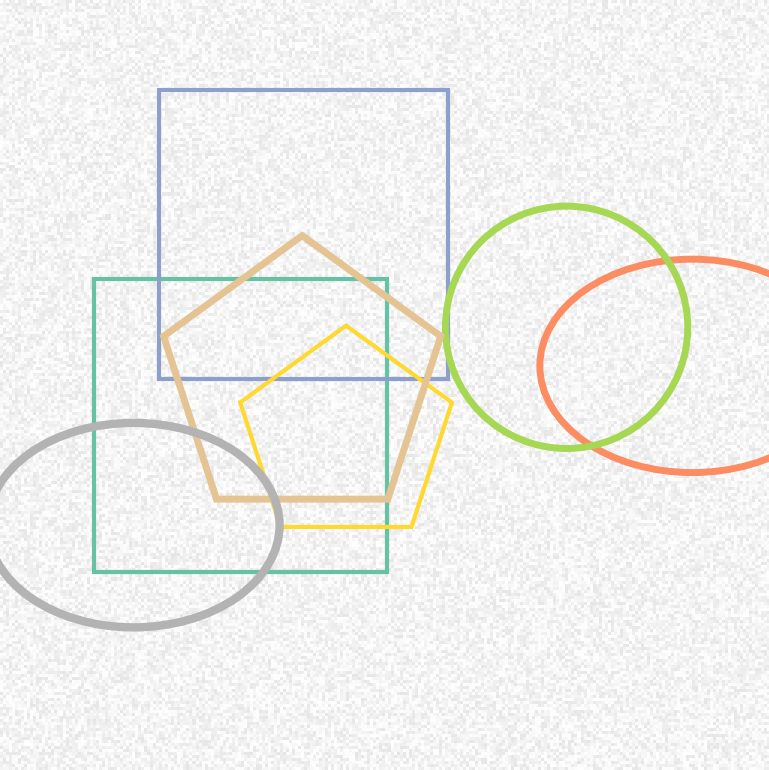[{"shape": "square", "thickness": 1.5, "radius": 0.95, "center": [0.313, 0.447]}, {"shape": "oval", "thickness": 2.5, "radius": 0.99, "center": [0.899, 0.525]}, {"shape": "square", "thickness": 1.5, "radius": 0.94, "center": [0.394, 0.695]}, {"shape": "circle", "thickness": 2.5, "radius": 0.79, "center": [0.736, 0.575]}, {"shape": "pentagon", "thickness": 1.5, "radius": 0.72, "center": [0.449, 0.433]}, {"shape": "pentagon", "thickness": 2.5, "radius": 0.95, "center": [0.392, 0.505]}, {"shape": "oval", "thickness": 3, "radius": 0.95, "center": [0.173, 0.318]}]